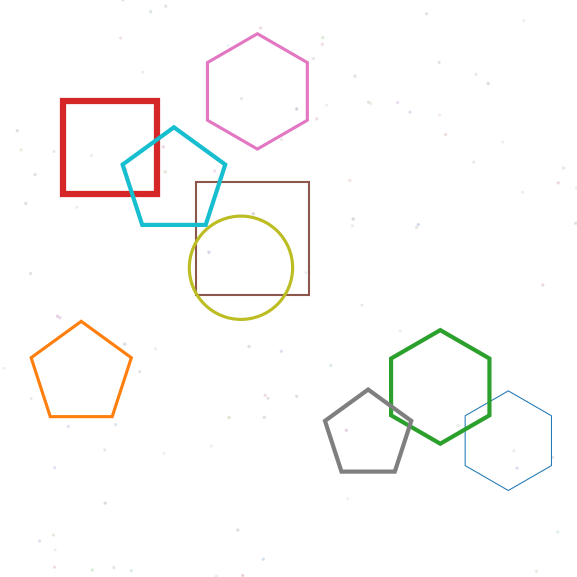[{"shape": "hexagon", "thickness": 0.5, "radius": 0.43, "center": [0.88, 0.236]}, {"shape": "pentagon", "thickness": 1.5, "radius": 0.46, "center": [0.141, 0.351]}, {"shape": "hexagon", "thickness": 2, "radius": 0.49, "center": [0.762, 0.329]}, {"shape": "square", "thickness": 3, "radius": 0.41, "center": [0.191, 0.744]}, {"shape": "square", "thickness": 1, "radius": 0.49, "center": [0.437, 0.587]}, {"shape": "hexagon", "thickness": 1.5, "radius": 0.5, "center": [0.446, 0.841]}, {"shape": "pentagon", "thickness": 2, "radius": 0.39, "center": [0.637, 0.246]}, {"shape": "circle", "thickness": 1.5, "radius": 0.45, "center": [0.417, 0.535]}, {"shape": "pentagon", "thickness": 2, "radius": 0.47, "center": [0.301, 0.685]}]